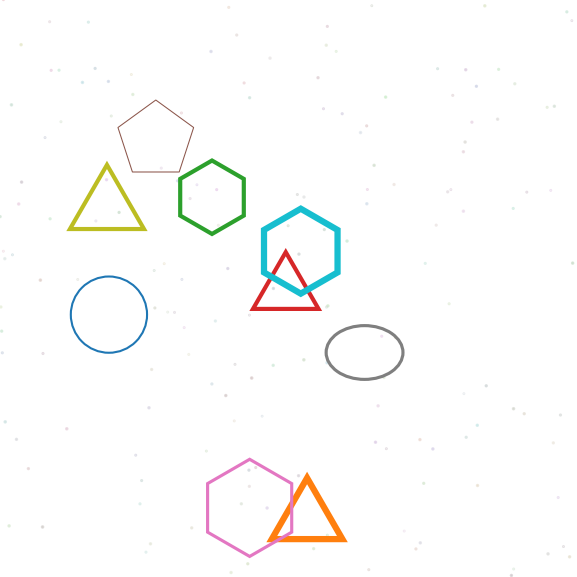[{"shape": "circle", "thickness": 1, "radius": 0.33, "center": [0.189, 0.454]}, {"shape": "triangle", "thickness": 3, "radius": 0.35, "center": [0.532, 0.101]}, {"shape": "hexagon", "thickness": 2, "radius": 0.32, "center": [0.367, 0.658]}, {"shape": "triangle", "thickness": 2, "radius": 0.33, "center": [0.495, 0.497]}, {"shape": "pentagon", "thickness": 0.5, "radius": 0.34, "center": [0.27, 0.757]}, {"shape": "hexagon", "thickness": 1.5, "radius": 0.42, "center": [0.432, 0.12]}, {"shape": "oval", "thickness": 1.5, "radius": 0.33, "center": [0.631, 0.389]}, {"shape": "triangle", "thickness": 2, "radius": 0.37, "center": [0.185, 0.64]}, {"shape": "hexagon", "thickness": 3, "radius": 0.37, "center": [0.521, 0.564]}]